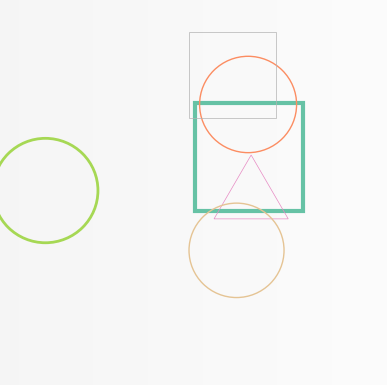[{"shape": "square", "thickness": 3, "radius": 0.7, "center": [0.643, 0.592]}, {"shape": "circle", "thickness": 1, "radius": 0.63, "center": [0.64, 0.729]}, {"shape": "triangle", "thickness": 0.5, "radius": 0.55, "center": [0.648, 0.487]}, {"shape": "circle", "thickness": 2, "radius": 0.68, "center": [0.117, 0.505]}, {"shape": "circle", "thickness": 1, "radius": 0.61, "center": [0.61, 0.35]}, {"shape": "square", "thickness": 0.5, "radius": 0.56, "center": [0.6, 0.805]}]